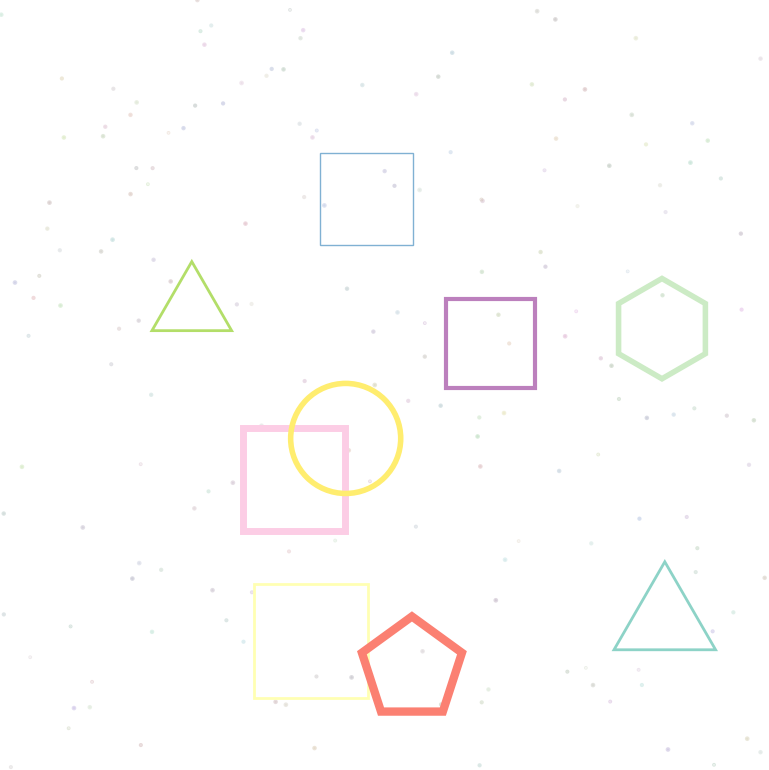[{"shape": "triangle", "thickness": 1, "radius": 0.38, "center": [0.863, 0.194]}, {"shape": "square", "thickness": 1, "radius": 0.37, "center": [0.403, 0.168]}, {"shape": "pentagon", "thickness": 3, "radius": 0.34, "center": [0.535, 0.131]}, {"shape": "square", "thickness": 0.5, "radius": 0.3, "center": [0.476, 0.742]}, {"shape": "triangle", "thickness": 1, "radius": 0.3, "center": [0.249, 0.6]}, {"shape": "square", "thickness": 2.5, "radius": 0.33, "center": [0.382, 0.377]}, {"shape": "square", "thickness": 1.5, "radius": 0.29, "center": [0.637, 0.554]}, {"shape": "hexagon", "thickness": 2, "radius": 0.33, "center": [0.86, 0.573]}, {"shape": "circle", "thickness": 2, "radius": 0.36, "center": [0.449, 0.431]}]